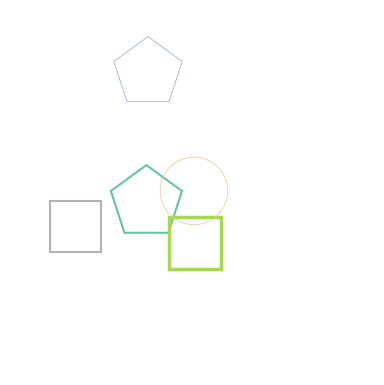[{"shape": "pentagon", "thickness": 1.5, "radius": 0.49, "center": [0.38, 0.474]}, {"shape": "pentagon", "thickness": 0.5, "radius": 0.47, "center": [0.384, 0.812]}, {"shape": "square", "thickness": 2.5, "radius": 0.34, "center": [0.506, 0.368]}, {"shape": "circle", "thickness": 0.5, "radius": 0.44, "center": [0.504, 0.504]}, {"shape": "square", "thickness": 1.5, "radius": 0.33, "center": [0.196, 0.411]}]